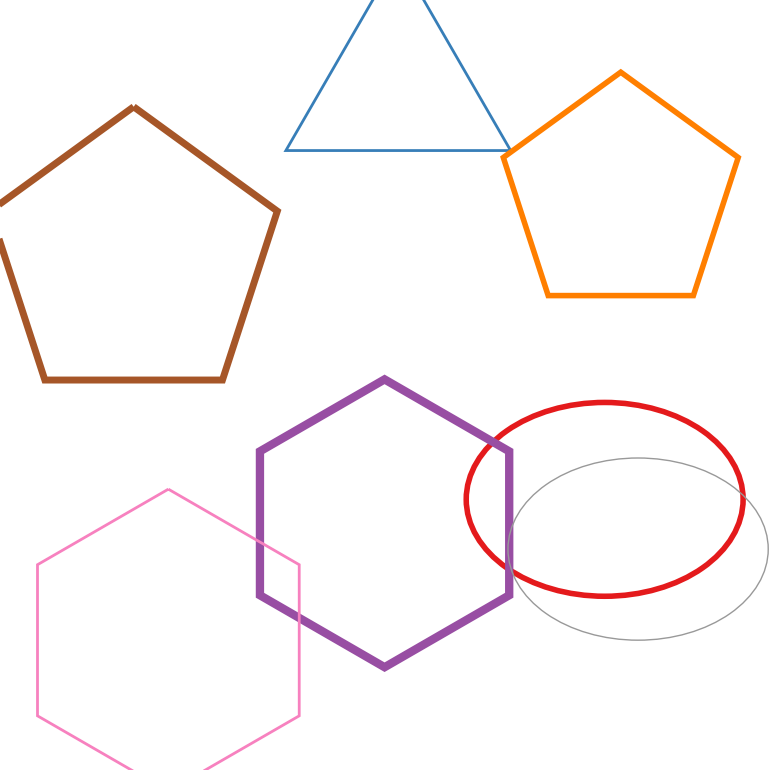[{"shape": "oval", "thickness": 2, "radius": 0.9, "center": [0.785, 0.351]}, {"shape": "triangle", "thickness": 1, "radius": 0.84, "center": [0.517, 0.889]}, {"shape": "hexagon", "thickness": 3, "radius": 0.93, "center": [0.499, 0.32]}, {"shape": "pentagon", "thickness": 2, "radius": 0.8, "center": [0.806, 0.746]}, {"shape": "pentagon", "thickness": 2.5, "radius": 0.98, "center": [0.174, 0.665]}, {"shape": "hexagon", "thickness": 1, "radius": 0.98, "center": [0.219, 0.168]}, {"shape": "oval", "thickness": 0.5, "radius": 0.84, "center": [0.829, 0.287]}]